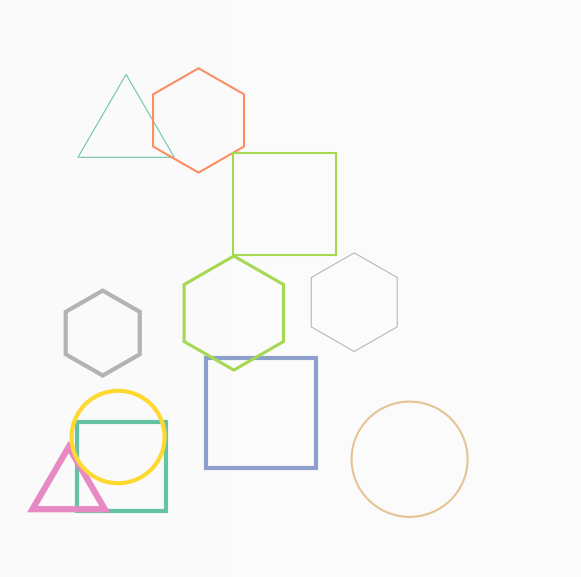[{"shape": "square", "thickness": 2, "radius": 0.39, "center": [0.209, 0.191]}, {"shape": "triangle", "thickness": 0.5, "radius": 0.48, "center": [0.217, 0.775]}, {"shape": "hexagon", "thickness": 1, "radius": 0.45, "center": [0.342, 0.791]}, {"shape": "square", "thickness": 2, "radius": 0.47, "center": [0.449, 0.284]}, {"shape": "triangle", "thickness": 3, "radius": 0.36, "center": [0.118, 0.153]}, {"shape": "square", "thickness": 1, "radius": 0.44, "center": [0.49, 0.646]}, {"shape": "hexagon", "thickness": 1.5, "radius": 0.49, "center": [0.402, 0.457]}, {"shape": "circle", "thickness": 2, "radius": 0.4, "center": [0.203, 0.242]}, {"shape": "circle", "thickness": 1, "radius": 0.5, "center": [0.705, 0.204]}, {"shape": "hexagon", "thickness": 2, "radius": 0.37, "center": [0.177, 0.422]}, {"shape": "hexagon", "thickness": 0.5, "radius": 0.43, "center": [0.609, 0.476]}]